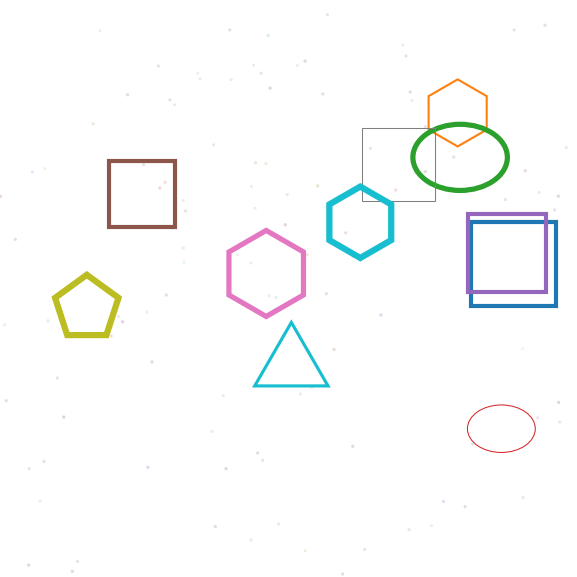[{"shape": "square", "thickness": 2, "radius": 0.37, "center": [0.889, 0.542]}, {"shape": "hexagon", "thickness": 1, "radius": 0.29, "center": [0.792, 0.804]}, {"shape": "oval", "thickness": 2.5, "radius": 0.41, "center": [0.797, 0.727]}, {"shape": "oval", "thickness": 0.5, "radius": 0.29, "center": [0.868, 0.257]}, {"shape": "square", "thickness": 2, "radius": 0.34, "center": [0.878, 0.561]}, {"shape": "square", "thickness": 2, "radius": 0.29, "center": [0.246, 0.664]}, {"shape": "hexagon", "thickness": 2.5, "radius": 0.37, "center": [0.461, 0.526]}, {"shape": "square", "thickness": 0.5, "radius": 0.32, "center": [0.69, 0.715]}, {"shape": "pentagon", "thickness": 3, "radius": 0.29, "center": [0.15, 0.466]}, {"shape": "triangle", "thickness": 1.5, "radius": 0.37, "center": [0.505, 0.368]}, {"shape": "hexagon", "thickness": 3, "radius": 0.31, "center": [0.624, 0.614]}]